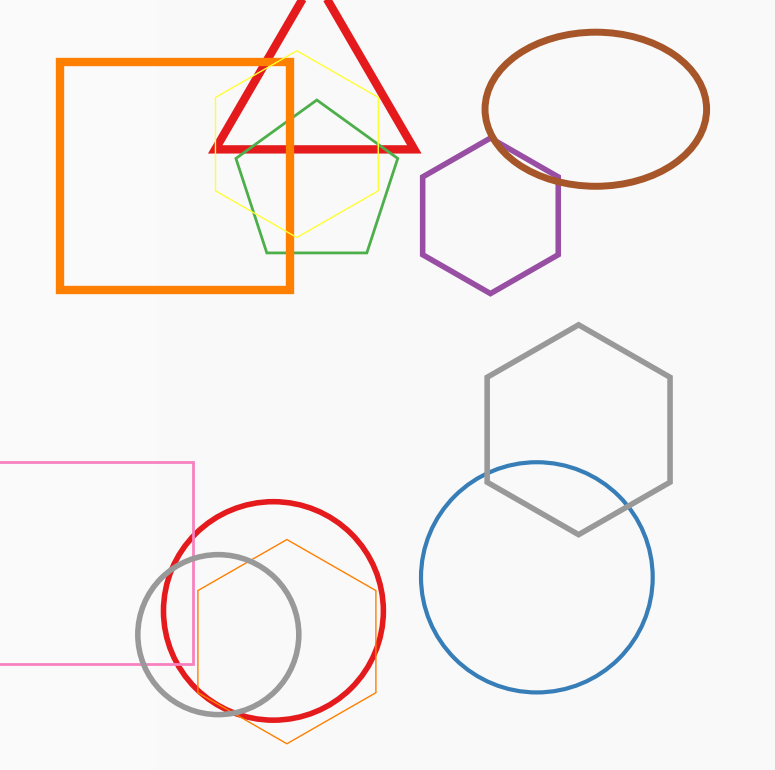[{"shape": "circle", "thickness": 2, "radius": 0.71, "center": [0.353, 0.207]}, {"shape": "triangle", "thickness": 3, "radius": 0.74, "center": [0.406, 0.88]}, {"shape": "circle", "thickness": 1.5, "radius": 0.75, "center": [0.693, 0.25]}, {"shape": "pentagon", "thickness": 1, "radius": 0.55, "center": [0.409, 0.76]}, {"shape": "hexagon", "thickness": 2, "radius": 0.5, "center": [0.633, 0.72]}, {"shape": "square", "thickness": 3, "radius": 0.74, "center": [0.226, 0.771]}, {"shape": "hexagon", "thickness": 0.5, "radius": 0.66, "center": [0.37, 0.167]}, {"shape": "hexagon", "thickness": 0.5, "radius": 0.61, "center": [0.383, 0.813]}, {"shape": "oval", "thickness": 2.5, "radius": 0.71, "center": [0.769, 0.858]}, {"shape": "square", "thickness": 1, "radius": 0.66, "center": [0.118, 0.269]}, {"shape": "circle", "thickness": 2, "radius": 0.52, "center": [0.282, 0.176]}, {"shape": "hexagon", "thickness": 2, "radius": 0.68, "center": [0.747, 0.442]}]